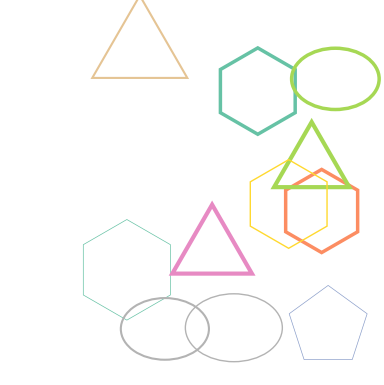[{"shape": "hexagon", "thickness": 0.5, "radius": 0.65, "center": [0.33, 0.299]}, {"shape": "hexagon", "thickness": 2.5, "radius": 0.56, "center": [0.67, 0.763]}, {"shape": "hexagon", "thickness": 2.5, "radius": 0.54, "center": [0.835, 0.452]}, {"shape": "pentagon", "thickness": 0.5, "radius": 0.53, "center": [0.852, 0.152]}, {"shape": "triangle", "thickness": 3, "radius": 0.6, "center": [0.551, 0.349]}, {"shape": "oval", "thickness": 2.5, "radius": 0.57, "center": [0.871, 0.795]}, {"shape": "triangle", "thickness": 3, "radius": 0.56, "center": [0.81, 0.57]}, {"shape": "hexagon", "thickness": 1, "radius": 0.58, "center": [0.75, 0.47]}, {"shape": "triangle", "thickness": 1.5, "radius": 0.71, "center": [0.363, 0.869]}, {"shape": "oval", "thickness": 1, "radius": 0.63, "center": [0.607, 0.149]}, {"shape": "oval", "thickness": 1.5, "radius": 0.57, "center": [0.428, 0.146]}]